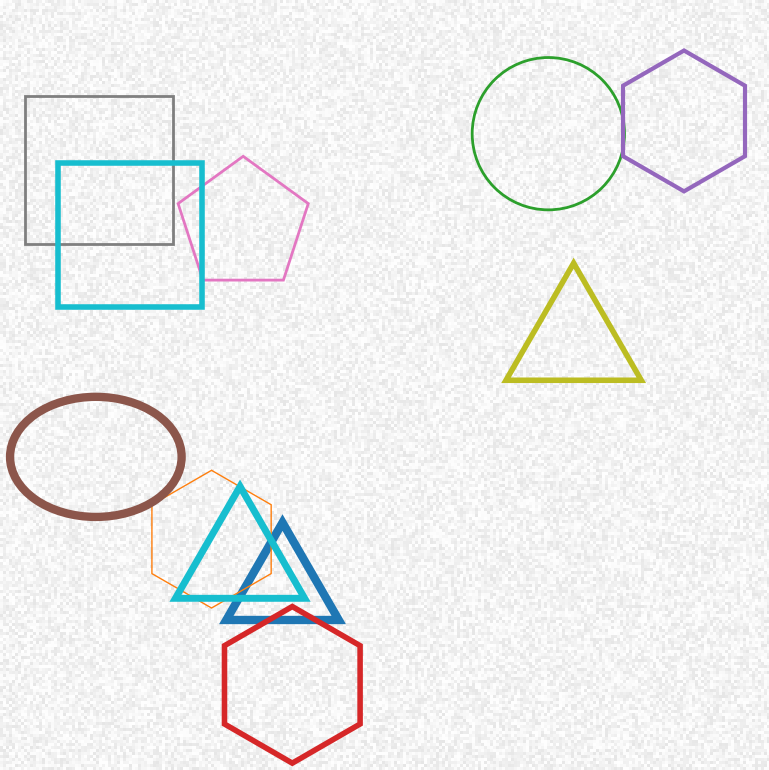[{"shape": "triangle", "thickness": 3, "radius": 0.42, "center": [0.367, 0.237]}, {"shape": "hexagon", "thickness": 0.5, "radius": 0.45, "center": [0.275, 0.3]}, {"shape": "circle", "thickness": 1, "radius": 0.49, "center": [0.712, 0.826]}, {"shape": "hexagon", "thickness": 2, "radius": 0.51, "center": [0.38, 0.111]}, {"shape": "hexagon", "thickness": 1.5, "radius": 0.46, "center": [0.888, 0.843]}, {"shape": "oval", "thickness": 3, "radius": 0.56, "center": [0.124, 0.407]}, {"shape": "pentagon", "thickness": 1, "radius": 0.44, "center": [0.316, 0.708]}, {"shape": "square", "thickness": 1, "radius": 0.48, "center": [0.128, 0.779]}, {"shape": "triangle", "thickness": 2, "radius": 0.51, "center": [0.745, 0.557]}, {"shape": "triangle", "thickness": 2.5, "radius": 0.48, "center": [0.312, 0.271]}, {"shape": "square", "thickness": 2, "radius": 0.47, "center": [0.169, 0.695]}]